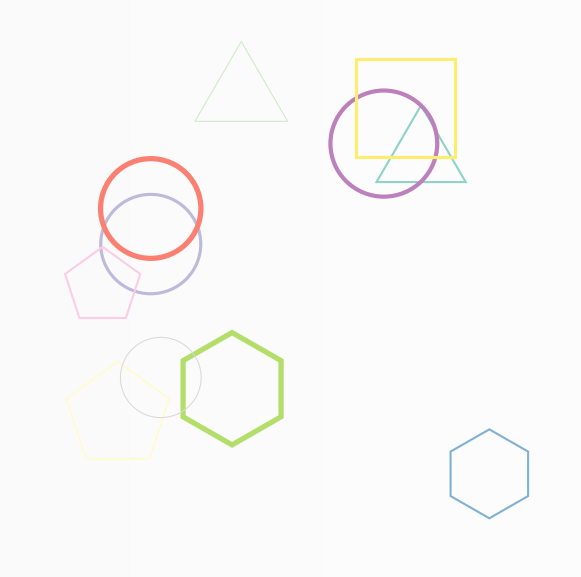[{"shape": "triangle", "thickness": 1, "radius": 0.44, "center": [0.725, 0.728]}, {"shape": "pentagon", "thickness": 0.5, "radius": 0.47, "center": [0.202, 0.28]}, {"shape": "circle", "thickness": 1.5, "radius": 0.43, "center": [0.259, 0.577]}, {"shape": "circle", "thickness": 2.5, "radius": 0.43, "center": [0.259, 0.638]}, {"shape": "hexagon", "thickness": 1, "radius": 0.39, "center": [0.842, 0.179]}, {"shape": "hexagon", "thickness": 2.5, "radius": 0.49, "center": [0.399, 0.326]}, {"shape": "pentagon", "thickness": 1, "radius": 0.34, "center": [0.177, 0.504]}, {"shape": "circle", "thickness": 0.5, "radius": 0.35, "center": [0.277, 0.345]}, {"shape": "circle", "thickness": 2, "radius": 0.46, "center": [0.66, 0.75]}, {"shape": "triangle", "thickness": 0.5, "radius": 0.46, "center": [0.415, 0.835]}, {"shape": "square", "thickness": 1.5, "radius": 0.42, "center": [0.698, 0.812]}]